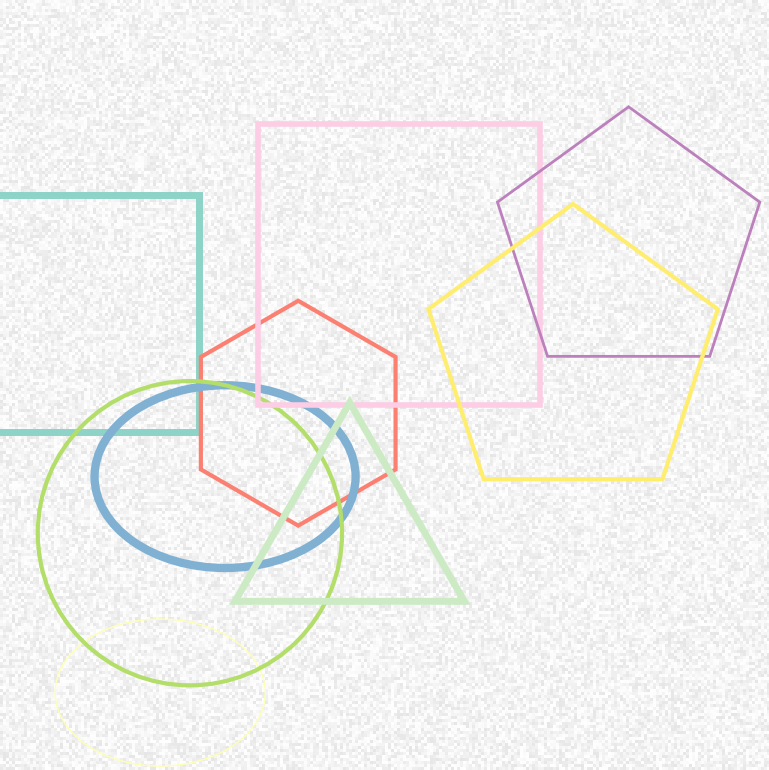[{"shape": "square", "thickness": 2.5, "radius": 0.77, "center": [0.105, 0.593]}, {"shape": "oval", "thickness": 0.5, "radius": 0.68, "center": [0.208, 0.101]}, {"shape": "hexagon", "thickness": 1.5, "radius": 0.73, "center": [0.387, 0.463]}, {"shape": "oval", "thickness": 3, "radius": 0.85, "center": [0.292, 0.381]}, {"shape": "circle", "thickness": 1.5, "radius": 0.99, "center": [0.247, 0.308]}, {"shape": "square", "thickness": 2, "radius": 0.91, "center": [0.518, 0.656]}, {"shape": "pentagon", "thickness": 1, "radius": 0.9, "center": [0.816, 0.682]}, {"shape": "triangle", "thickness": 2.5, "radius": 0.86, "center": [0.454, 0.305]}, {"shape": "pentagon", "thickness": 1.5, "radius": 0.99, "center": [0.744, 0.537]}]